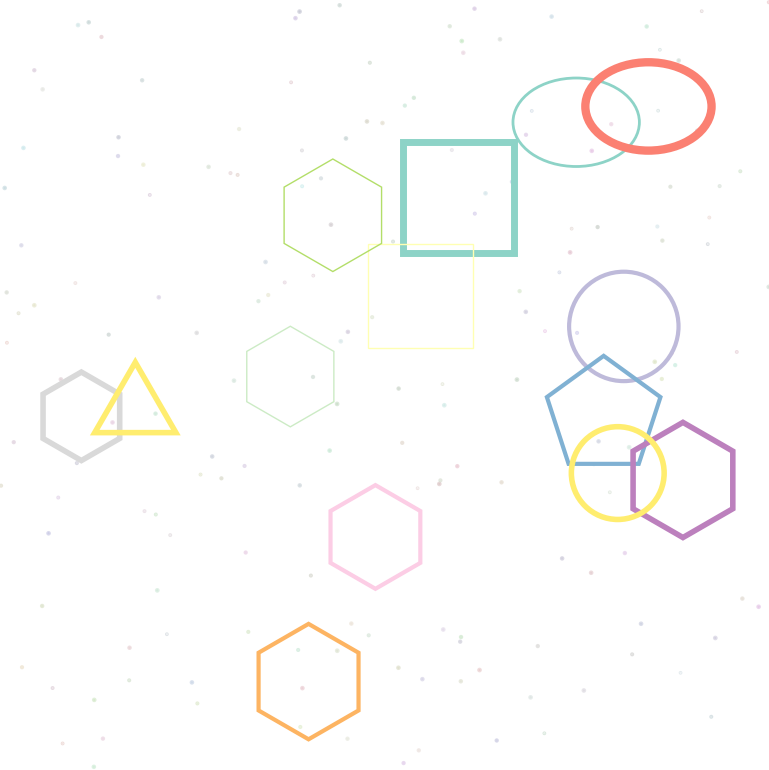[{"shape": "oval", "thickness": 1, "radius": 0.41, "center": [0.748, 0.841]}, {"shape": "square", "thickness": 2.5, "radius": 0.36, "center": [0.596, 0.744]}, {"shape": "square", "thickness": 0.5, "radius": 0.34, "center": [0.546, 0.616]}, {"shape": "circle", "thickness": 1.5, "radius": 0.36, "center": [0.81, 0.576]}, {"shape": "oval", "thickness": 3, "radius": 0.41, "center": [0.842, 0.862]}, {"shape": "pentagon", "thickness": 1.5, "radius": 0.39, "center": [0.784, 0.46]}, {"shape": "hexagon", "thickness": 1.5, "radius": 0.37, "center": [0.401, 0.115]}, {"shape": "hexagon", "thickness": 0.5, "radius": 0.37, "center": [0.432, 0.72]}, {"shape": "hexagon", "thickness": 1.5, "radius": 0.34, "center": [0.488, 0.303]}, {"shape": "hexagon", "thickness": 2, "radius": 0.29, "center": [0.106, 0.459]}, {"shape": "hexagon", "thickness": 2, "radius": 0.37, "center": [0.887, 0.377]}, {"shape": "hexagon", "thickness": 0.5, "radius": 0.33, "center": [0.377, 0.511]}, {"shape": "circle", "thickness": 2, "radius": 0.3, "center": [0.802, 0.386]}, {"shape": "triangle", "thickness": 2, "radius": 0.3, "center": [0.176, 0.469]}]